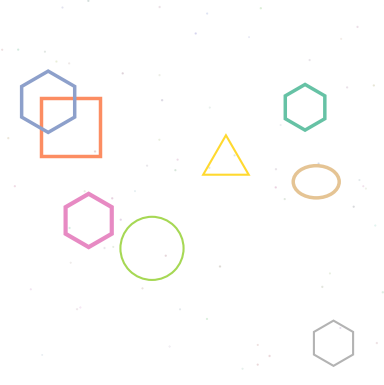[{"shape": "hexagon", "thickness": 2.5, "radius": 0.3, "center": [0.792, 0.721]}, {"shape": "square", "thickness": 2.5, "radius": 0.38, "center": [0.183, 0.669]}, {"shape": "hexagon", "thickness": 2.5, "radius": 0.4, "center": [0.125, 0.736]}, {"shape": "hexagon", "thickness": 3, "radius": 0.35, "center": [0.23, 0.427]}, {"shape": "circle", "thickness": 1.5, "radius": 0.41, "center": [0.395, 0.355]}, {"shape": "triangle", "thickness": 1.5, "radius": 0.34, "center": [0.587, 0.58]}, {"shape": "oval", "thickness": 2.5, "radius": 0.3, "center": [0.821, 0.528]}, {"shape": "hexagon", "thickness": 1.5, "radius": 0.29, "center": [0.866, 0.108]}]